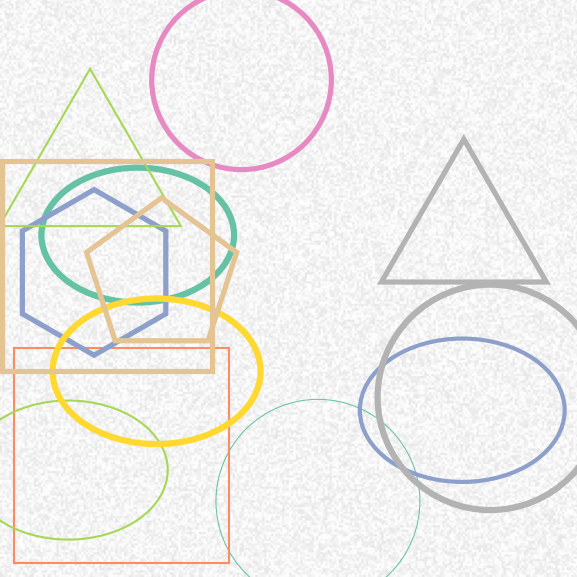[{"shape": "circle", "thickness": 0.5, "radius": 0.88, "center": [0.551, 0.131]}, {"shape": "oval", "thickness": 3, "radius": 0.83, "center": [0.239, 0.592]}, {"shape": "square", "thickness": 1, "radius": 0.93, "center": [0.211, 0.21]}, {"shape": "oval", "thickness": 2, "radius": 0.89, "center": [0.8, 0.289]}, {"shape": "hexagon", "thickness": 2.5, "radius": 0.72, "center": [0.163, 0.527]}, {"shape": "circle", "thickness": 2.5, "radius": 0.78, "center": [0.418, 0.861]}, {"shape": "triangle", "thickness": 1, "radius": 0.91, "center": [0.156, 0.698]}, {"shape": "oval", "thickness": 1, "radius": 0.86, "center": [0.118, 0.185]}, {"shape": "oval", "thickness": 3, "radius": 0.9, "center": [0.271, 0.356]}, {"shape": "pentagon", "thickness": 2.5, "radius": 0.68, "center": [0.28, 0.52]}, {"shape": "square", "thickness": 2.5, "radius": 0.91, "center": [0.185, 0.538]}, {"shape": "triangle", "thickness": 2.5, "radius": 0.82, "center": [0.803, 0.593]}, {"shape": "circle", "thickness": 3, "radius": 0.98, "center": [0.849, 0.311]}]